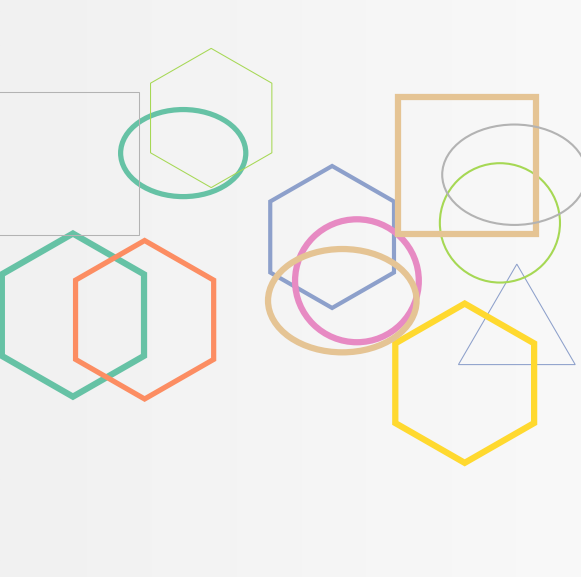[{"shape": "oval", "thickness": 2.5, "radius": 0.54, "center": [0.315, 0.734]}, {"shape": "hexagon", "thickness": 3, "radius": 0.71, "center": [0.125, 0.454]}, {"shape": "hexagon", "thickness": 2.5, "radius": 0.69, "center": [0.249, 0.445]}, {"shape": "triangle", "thickness": 0.5, "radius": 0.58, "center": [0.889, 0.426]}, {"shape": "hexagon", "thickness": 2, "radius": 0.61, "center": [0.571, 0.589]}, {"shape": "circle", "thickness": 3, "radius": 0.53, "center": [0.614, 0.513]}, {"shape": "hexagon", "thickness": 0.5, "radius": 0.6, "center": [0.363, 0.795]}, {"shape": "circle", "thickness": 1, "radius": 0.52, "center": [0.86, 0.613]}, {"shape": "hexagon", "thickness": 3, "radius": 0.69, "center": [0.799, 0.336]}, {"shape": "square", "thickness": 3, "radius": 0.59, "center": [0.804, 0.713]}, {"shape": "oval", "thickness": 3, "radius": 0.64, "center": [0.589, 0.478]}, {"shape": "oval", "thickness": 1, "radius": 0.62, "center": [0.885, 0.697]}, {"shape": "square", "thickness": 0.5, "radius": 0.62, "center": [0.117, 0.716]}]